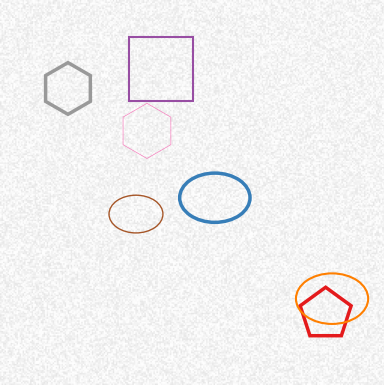[{"shape": "pentagon", "thickness": 2.5, "radius": 0.35, "center": [0.846, 0.184]}, {"shape": "oval", "thickness": 2.5, "radius": 0.46, "center": [0.558, 0.486]}, {"shape": "square", "thickness": 1.5, "radius": 0.42, "center": [0.418, 0.82]}, {"shape": "oval", "thickness": 1.5, "radius": 0.47, "center": [0.863, 0.224]}, {"shape": "oval", "thickness": 1, "radius": 0.35, "center": [0.353, 0.444]}, {"shape": "hexagon", "thickness": 0.5, "radius": 0.36, "center": [0.382, 0.66]}, {"shape": "hexagon", "thickness": 2.5, "radius": 0.34, "center": [0.177, 0.77]}]